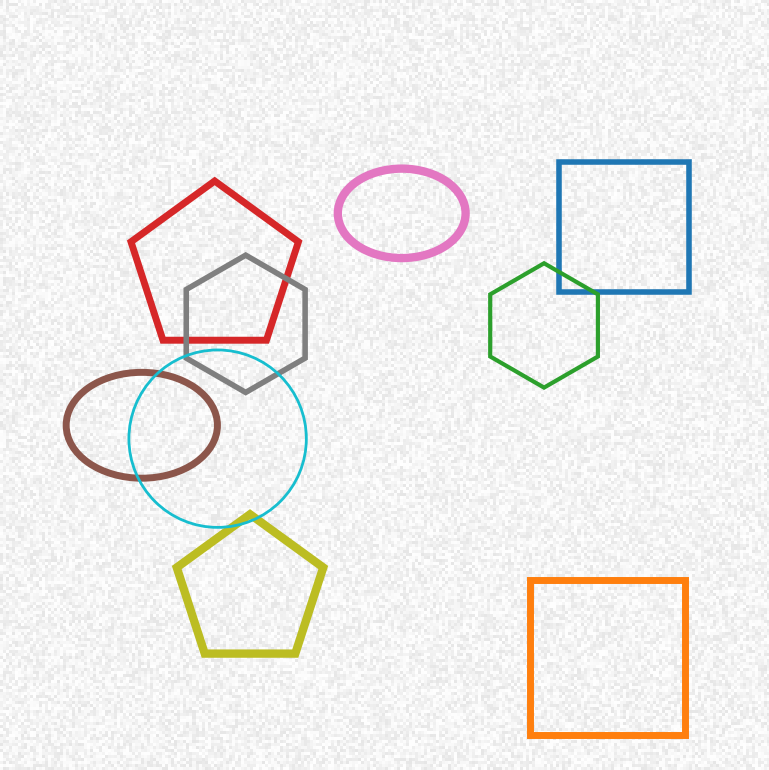[{"shape": "square", "thickness": 2, "radius": 0.42, "center": [0.811, 0.706]}, {"shape": "square", "thickness": 2.5, "radius": 0.5, "center": [0.789, 0.146]}, {"shape": "hexagon", "thickness": 1.5, "radius": 0.4, "center": [0.707, 0.577]}, {"shape": "pentagon", "thickness": 2.5, "radius": 0.57, "center": [0.279, 0.651]}, {"shape": "oval", "thickness": 2.5, "radius": 0.49, "center": [0.184, 0.448]}, {"shape": "oval", "thickness": 3, "radius": 0.41, "center": [0.522, 0.723]}, {"shape": "hexagon", "thickness": 2, "radius": 0.45, "center": [0.319, 0.579]}, {"shape": "pentagon", "thickness": 3, "radius": 0.5, "center": [0.325, 0.232]}, {"shape": "circle", "thickness": 1, "radius": 0.58, "center": [0.283, 0.43]}]